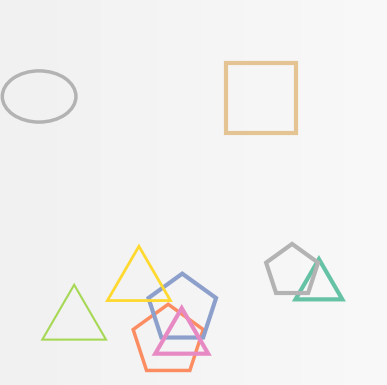[{"shape": "triangle", "thickness": 3, "radius": 0.35, "center": [0.823, 0.257]}, {"shape": "pentagon", "thickness": 2.5, "radius": 0.48, "center": [0.434, 0.115]}, {"shape": "pentagon", "thickness": 3, "radius": 0.46, "center": [0.47, 0.198]}, {"shape": "triangle", "thickness": 3, "radius": 0.39, "center": [0.469, 0.121]}, {"shape": "triangle", "thickness": 1.5, "radius": 0.47, "center": [0.191, 0.165]}, {"shape": "triangle", "thickness": 2, "radius": 0.47, "center": [0.359, 0.266]}, {"shape": "square", "thickness": 3, "radius": 0.45, "center": [0.673, 0.746]}, {"shape": "pentagon", "thickness": 3, "radius": 0.35, "center": [0.754, 0.296]}, {"shape": "oval", "thickness": 2.5, "radius": 0.48, "center": [0.101, 0.749]}]